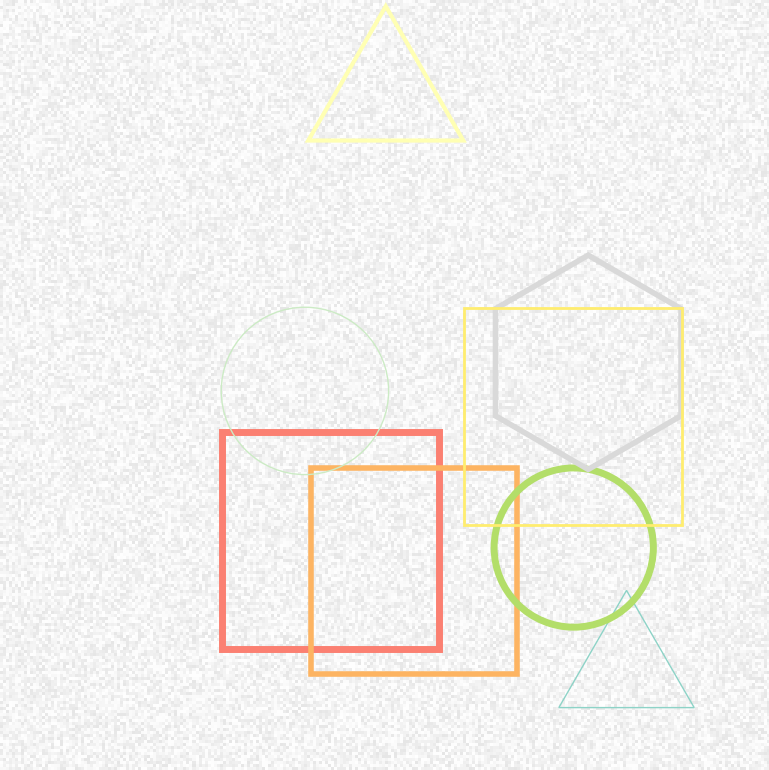[{"shape": "triangle", "thickness": 0.5, "radius": 0.51, "center": [0.814, 0.132]}, {"shape": "triangle", "thickness": 1.5, "radius": 0.58, "center": [0.501, 0.876]}, {"shape": "square", "thickness": 2.5, "radius": 0.7, "center": [0.429, 0.298]}, {"shape": "square", "thickness": 2, "radius": 0.67, "center": [0.538, 0.258]}, {"shape": "circle", "thickness": 2.5, "radius": 0.52, "center": [0.745, 0.289]}, {"shape": "hexagon", "thickness": 2, "radius": 0.7, "center": [0.764, 0.529]}, {"shape": "circle", "thickness": 0.5, "radius": 0.54, "center": [0.396, 0.492]}, {"shape": "square", "thickness": 1, "radius": 0.71, "center": [0.744, 0.459]}]